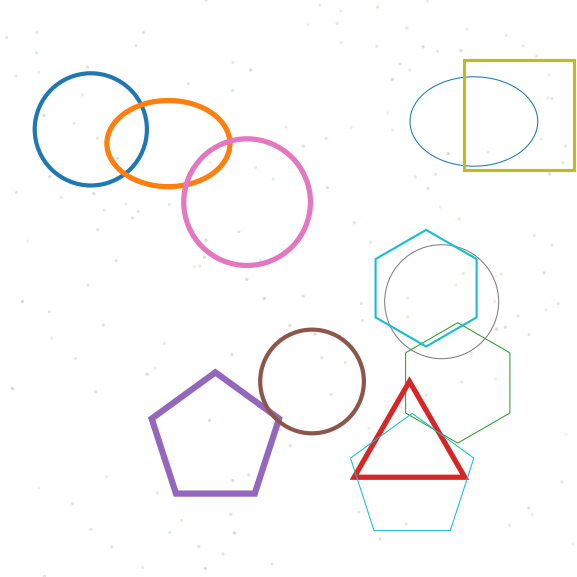[{"shape": "circle", "thickness": 2, "radius": 0.49, "center": [0.157, 0.775]}, {"shape": "oval", "thickness": 0.5, "radius": 0.55, "center": [0.821, 0.789]}, {"shape": "oval", "thickness": 2.5, "radius": 0.53, "center": [0.292, 0.751]}, {"shape": "hexagon", "thickness": 0.5, "radius": 0.52, "center": [0.793, 0.336]}, {"shape": "triangle", "thickness": 2.5, "radius": 0.55, "center": [0.709, 0.228]}, {"shape": "pentagon", "thickness": 3, "radius": 0.58, "center": [0.373, 0.238]}, {"shape": "circle", "thickness": 2, "radius": 0.45, "center": [0.54, 0.339]}, {"shape": "circle", "thickness": 2.5, "radius": 0.55, "center": [0.428, 0.649]}, {"shape": "circle", "thickness": 0.5, "radius": 0.49, "center": [0.765, 0.477]}, {"shape": "square", "thickness": 1.5, "radius": 0.48, "center": [0.899, 0.8]}, {"shape": "pentagon", "thickness": 0.5, "radius": 0.56, "center": [0.714, 0.171]}, {"shape": "hexagon", "thickness": 1, "radius": 0.5, "center": [0.738, 0.5]}]